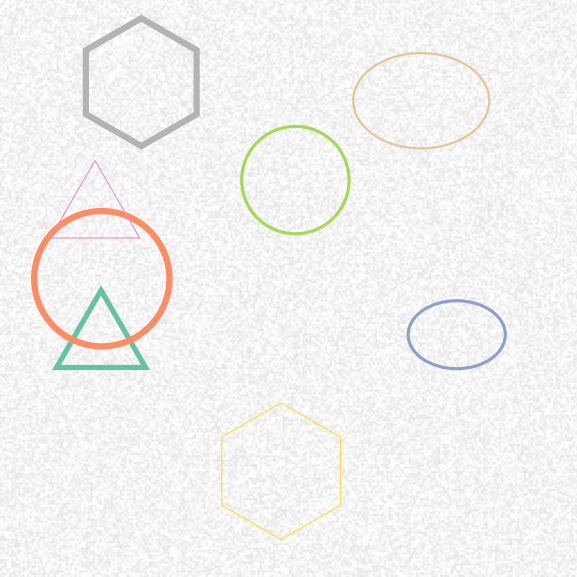[{"shape": "triangle", "thickness": 2.5, "radius": 0.44, "center": [0.175, 0.407]}, {"shape": "circle", "thickness": 3, "radius": 0.59, "center": [0.176, 0.517]}, {"shape": "oval", "thickness": 1.5, "radius": 0.42, "center": [0.791, 0.42]}, {"shape": "triangle", "thickness": 0.5, "radius": 0.45, "center": [0.165, 0.632]}, {"shape": "circle", "thickness": 1.5, "radius": 0.46, "center": [0.511, 0.687]}, {"shape": "hexagon", "thickness": 0.5, "radius": 0.59, "center": [0.487, 0.183]}, {"shape": "oval", "thickness": 1, "radius": 0.59, "center": [0.729, 0.825]}, {"shape": "hexagon", "thickness": 3, "radius": 0.55, "center": [0.245, 0.857]}]